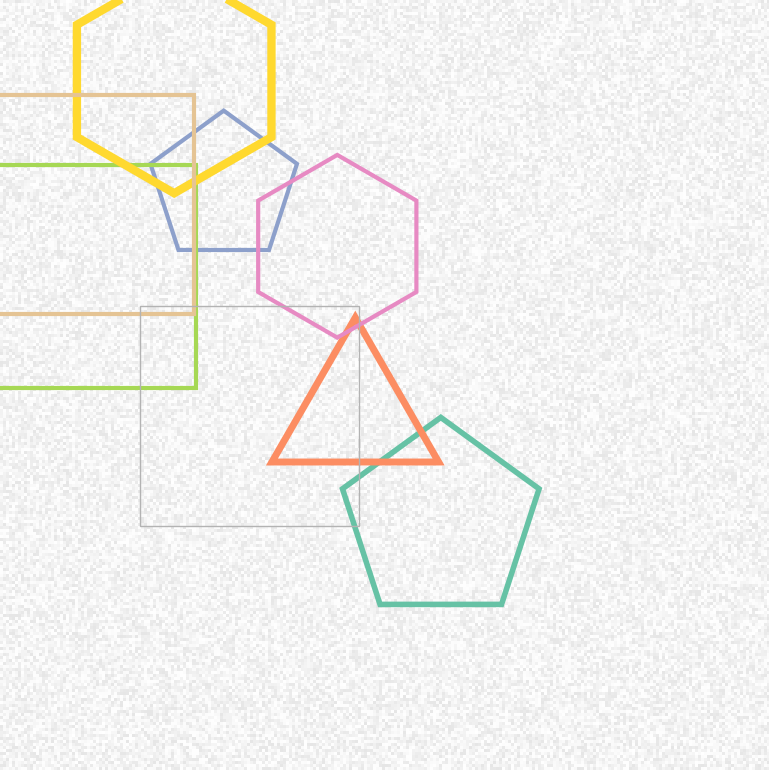[{"shape": "pentagon", "thickness": 2, "radius": 0.67, "center": [0.572, 0.324]}, {"shape": "triangle", "thickness": 2.5, "radius": 0.63, "center": [0.461, 0.462]}, {"shape": "pentagon", "thickness": 1.5, "radius": 0.5, "center": [0.291, 0.756]}, {"shape": "hexagon", "thickness": 1.5, "radius": 0.59, "center": [0.438, 0.68]}, {"shape": "square", "thickness": 1.5, "radius": 0.72, "center": [0.109, 0.641]}, {"shape": "hexagon", "thickness": 3, "radius": 0.73, "center": [0.226, 0.895]}, {"shape": "square", "thickness": 1.5, "radius": 0.71, "center": [0.11, 0.734]}, {"shape": "square", "thickness": 0.5, "radius": 0.71, "center": [0.324, 0.46]}]